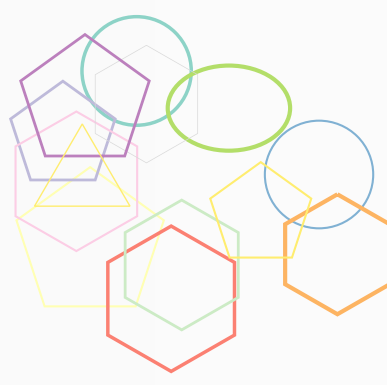[{"shape": "circle", "thickness": 2.5, "radius": 0.71, "center": [0.353, 0.816]}, {"shape": "pentagon", "thickness": 1.5, "radius": 1.0, "center": [0.233, 0.366]}, {"shape": "pentagon", "thickness": 2, "radius": 0.71, "center": [0.162, 0.647]}, {"shape": "hexagon", "thickness": 2.5, "radius": 0.94, "center": [0.442, 0.224]}, {"shape": "circle", "thickness": 1.5, "radius": 0.7, "center": [0.823, 0.547]}, {"shape": "hexagon", "thickness": 3, "radius": 0.78, "center": [0.871, 0.34]}, {"shape": "oval", "thickness": 3, "radius": 0.79, "center": [0.591, 0.719]}, {"shape": "hexagon", "thickness": 1.5, "radius": 0.91, "center": [0.197, 0.529]}, {"shape": "hexagon", "thickness": 0.5, "radius": 0.76, "center": [0.378, 0.73]}, {"shape": "pentagon", "thickness": 2, "radius": 0.87, "center": [0.219, 0.736]}, {"shape": "hexagon", "thickness": 2, "radius": 0.84, "center": [0.469, 0.312]}, {"shape": "triangle", "thickness": 1, "radius": 0.71, "center": [0.212, 0.536]}, {"shape": "pentagon", "thickness": 1.5, "radius": 0.69, "center": [0.673, 0.442]}]